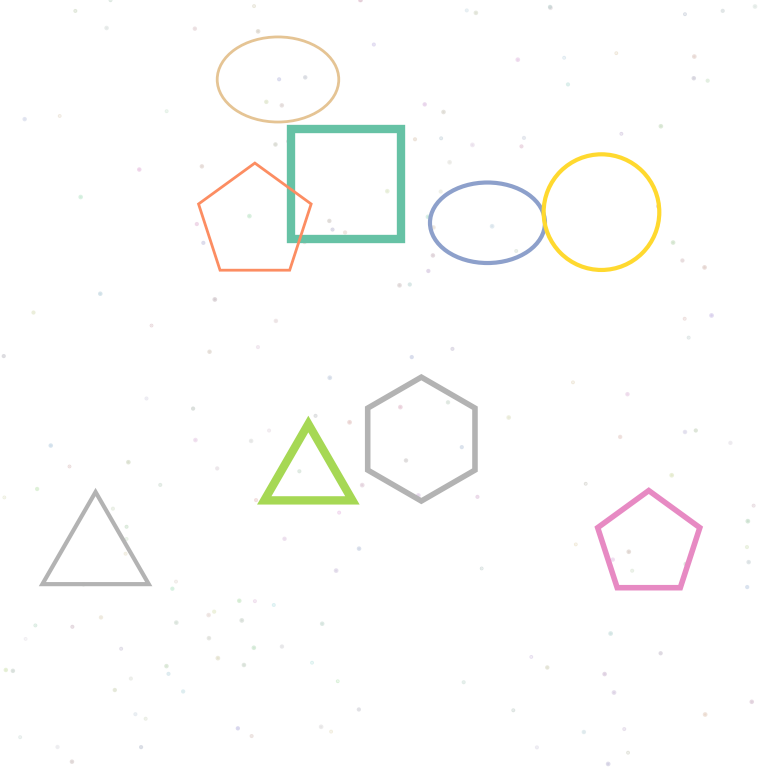[{"shape": "square", "thickness": 3, "radius": 0.36, "center": [0.449, 0.761]}, {"shape": "pentagon", "thickness": 1, "radius": 0.38, "center": [0.331, 0.711]}, {"shape": "oval", "thickness": 1.5, "radius": 0.37, "center": [0.633, 0.711]}, {"shape": "pentagon", "thickness": 2, "radius": 0.35, "center": [0.843, 0.293]}, {"shape": "triangle", "thickness": 3, "radius": 0.33, "center": [0.4, 0.383]}, {"shape": "circle", "thickness": 1.5, "radius": 0.38, "center": [0.781, 0.724]}, {"shape": "oval", "thickness": 1, "radius": 0.39, "center": [0.361, 0.897]}, {"shape": "triangle", "thickness": 1.5, "radius": 0.4, "center": [0.124, 0.281]}, {"shape": "hexagon", "thickness": 2, "radius": 0.4, "center": [0.547, 0.43]}]